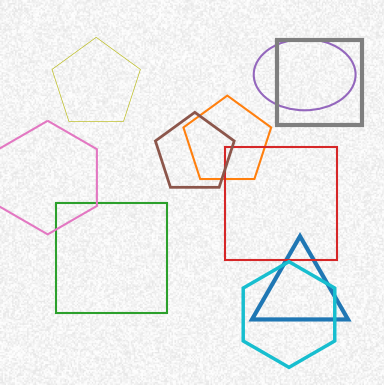[{"shape": "triangle", "thickness": 3, "radius": 0.72, "center": [0.779, 0.242]}, {"shape": "pentagon", "thickness": 1.5, "radius": 0.6, "center": [0.59, 0.632]}, {"shape": "square", "thickness": 1.5, "radius": 0.72, "center": [0.29, 0.33]}, {"shape": "square", "thickness": 1.5, "radius": 0.73, "center": [0.729, 0.472]}, {"shape": "oval", "thickness": 1.5, "radius": 0.66, "center": [0.791, 0.806]}, {"shape": "pentagon", "thickness": 2, "radius": 0.54, "center": [0.506, 0.601]}, {"shape": "hexagon", "thickness": 1.5, "radius": 0.74, "center": [0.124, 0.539]}, {"shape": "square", "thickness": 3, "radius": 0.55, "center": [0.829, 0.786]}, {"shape": "pentagon", "thickness": 0.5, "radius": 0.6, "center": [0.25, 0.782]}, {"shape": "hexagon", "thickness": 2.5, "radius": 0.69, "center": [0.751, 0.183]}]